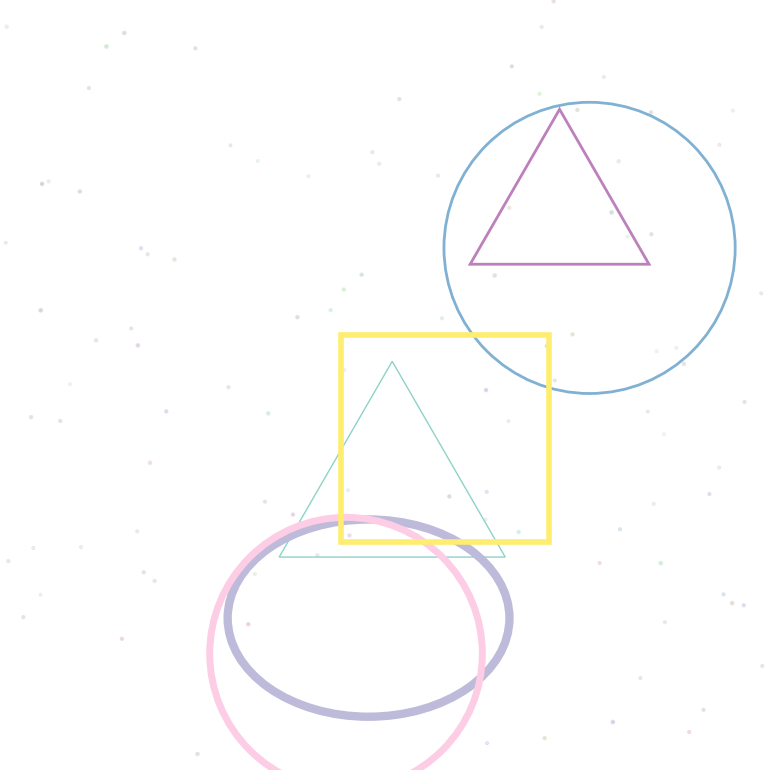[{"shape": "triangle", "thickness": 0.5, "radius": 0.85, "center": [0.509, 0.361]}, {"shape": "oval", "thickness": 3, "radius": 0.91, "center": [0.479, 0.197]}, {"shape": "circle", "thickness": 1, "radius": 0.95, "center": [0.766, 0.678]}, {"shape": "circle", "thickness": 2.5, "radius": 0.89, "center": [0.449, 0.151]}, {"shape": "triangle", "thickness": 1, "radius": 0.67, "center": [0.727, 0.724]}, {"shape": "square", "thickness": 2, "radius": 0.67, "center": [0.578, 0.431]}]